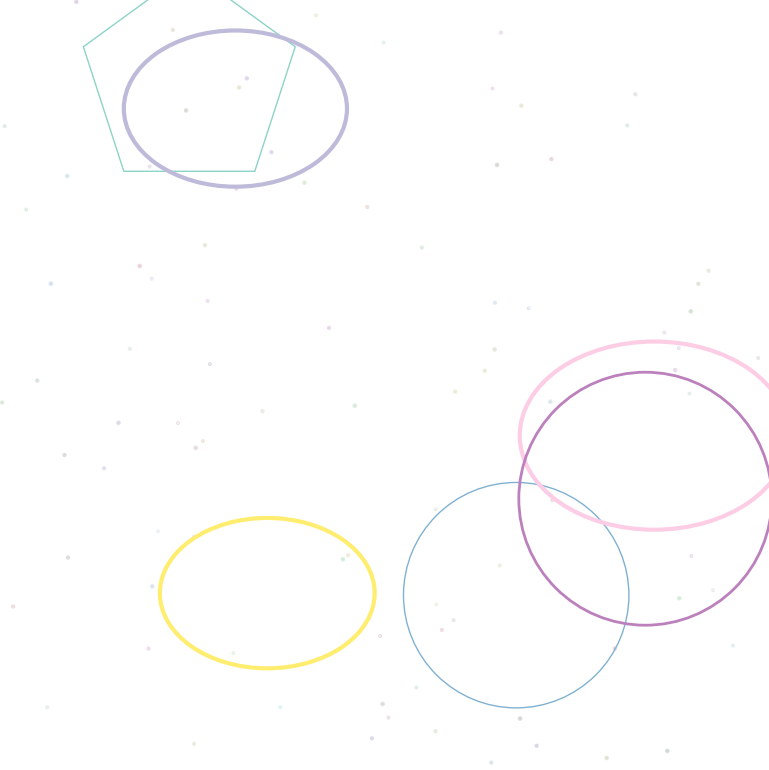[{"shape": "pentagon", "thickness": 0.5, "radius": 0.72, "center": [0.246, 0.895]}, {"shape": "oval", "thickness": 1.5, "radius": 0.72, "center": [0.306, 0.859]}, {"shape": "circle", "thickness": 0.5, "radius": 0.73, "center": [0.67, 0.227]}, {"shape": "oval", "thickness": 1.5, "radius": 0.87, "center": [0.85, 0.434]}, {"shape": "circle", "thickness": 1, "radius": 0.82, "center": [0.838, 0.352]}, {"shape": "oval", "thickness": 1.5, "radius": 0.7, "center": [0.347, 0.23]}]